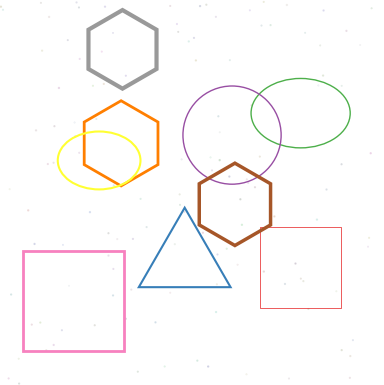[{"shape": "square", "thickness": 0.5, "radius": 0.53, "center": [0.78, 0.304]}, {"shape": "triangle", "thickness": 1.5, "radius": 0.69, "center": [0.48, 0.323]}, {"shape": "oval", "thickness": 1, "radius": 0.64, "center": [0.781, 0.706]}, {"shape": "circle", "thickness": 1, "radius": 0.64, "center": [0.603, 0.649]}, {"shape": "hexagon", "thickness": 2, "radius": 0.55, "center": [0.315, 0.628]}, {"shape": "oval", "thickness": 1.5, "radius": 0.54, "center": [0.257, 0.583]}, {"shape": "hexagon", "thickness": 2.5, "radius": 0.53, "center": [0.61, 0.469]}, {"shape": "square", "thickness": 2, "radius": 0.65, "center": [0.19, 0.219]}, {"shape": "hexagon", "thickness": 3, "radius": 0.51, "center": [0.318, 0.872]}]